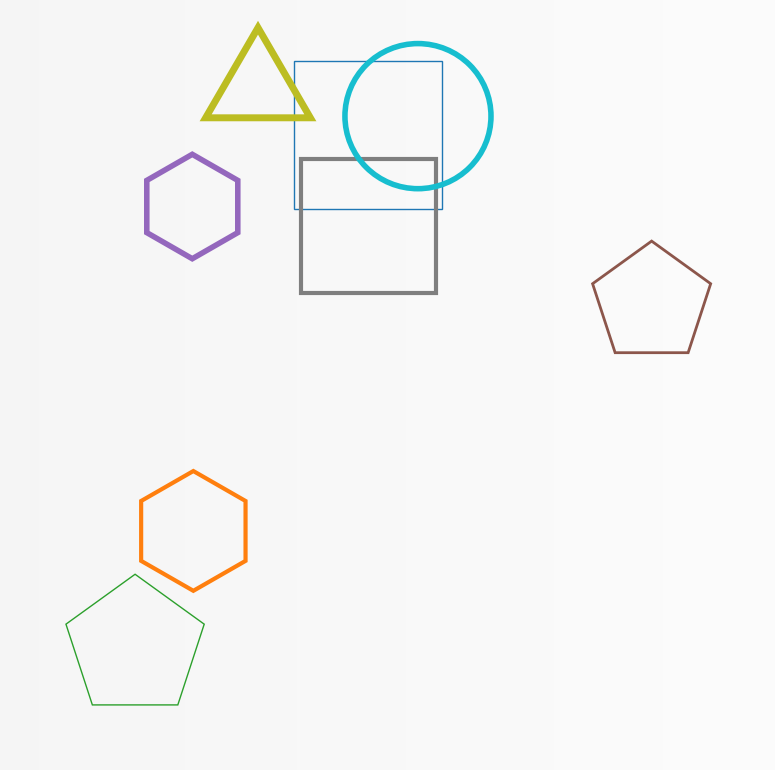[{"shape": "square", "thickness": 0.5, "radius": 0.48, "center": [0.475, 0.825]}, {"shape": "hexagon", "thickness": 1.5, "radius": 0.39, "center": [0.249, 0.31]}, {"shape": "pentagon", "thickness": 0.5, "radius": 0.47, "center": [0.174, 0.16]}, {"shape": "hexagon", "thickness": 2, "radius": 0.34, "center": [0.248, 0.732]}, {"shape": "pentagon", "thickness": 1, "radius": 0.4, "center": [0.841, 0.607]}, {"shape": "square", "thickness": 1.5, "radius": 0.43, "center": [0.475, 0.707]}, {"shape": "triangle", "thickness": 2.5, "radius": 0.39, "center": [0.333, 0.886]}, {"shape": "circle", "thickness": 2, "radius": 0.47, "center": [0.539, 0.849]}]